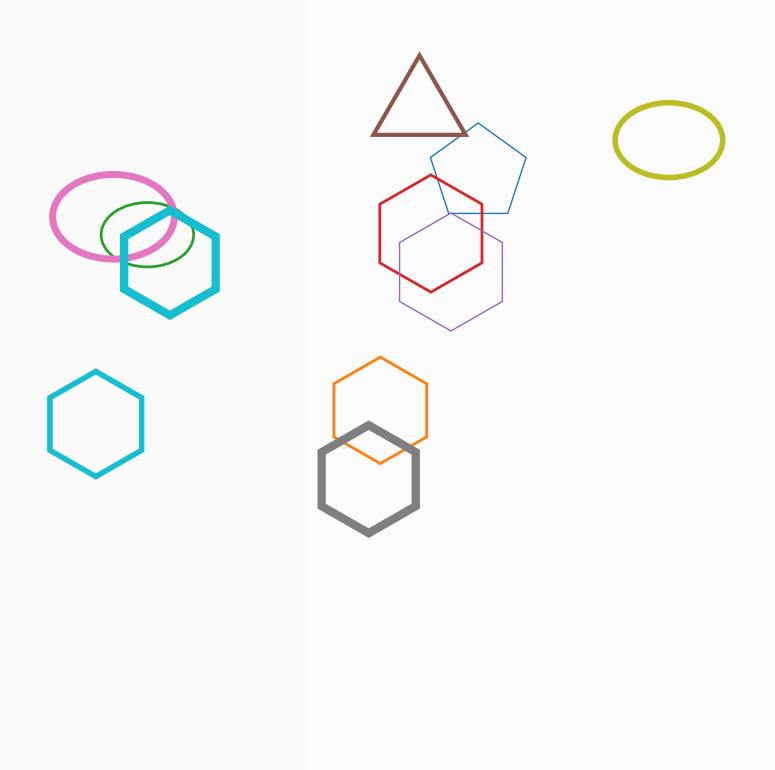[{"shape": "pentagon", "thickness": 0.5, "radius": 0.32, "center": [0.617, 0.775]}, {"shape": "hexagon", "thickness": 1, "radius": 0.35, "center": [0.491, 0.467]}, {"shape": "oval", "thickness": 1, "radius": 0.3, "center": [0.19, 0.695]}, {"shape": "hexagon", "thickness": 1, "radius": 0.38, "center": [0.556, 0.697]}, {"shape": "hexagon", "thickness": 0.5, "radius": 0.38, "center": [0.582, 0.647]}, {"shape": "triangle", "thickness": 1.5, "radius": 0.34, "center": [0.541, 0.859]}, {"shape": "oval", "thickness": 2.5, "radius": 0.39, "center": [0.146, 0.719]}, {"shape": "hexagon", "thickness": 3, "radius": 0.35, "center": [0.476, 0.378]}, {"shape": "oval", "thickness": 2, "radius": 0.35, "center": [0.863, 0.818]}, {"shape": "hexagon", "thickness": 3, "radius": 0.34, "center": [0.219, 0.659]}, {"shape": "hexagon", "thickness": 2, "radius": 0.34, "center": [0.124, 0.449]}]